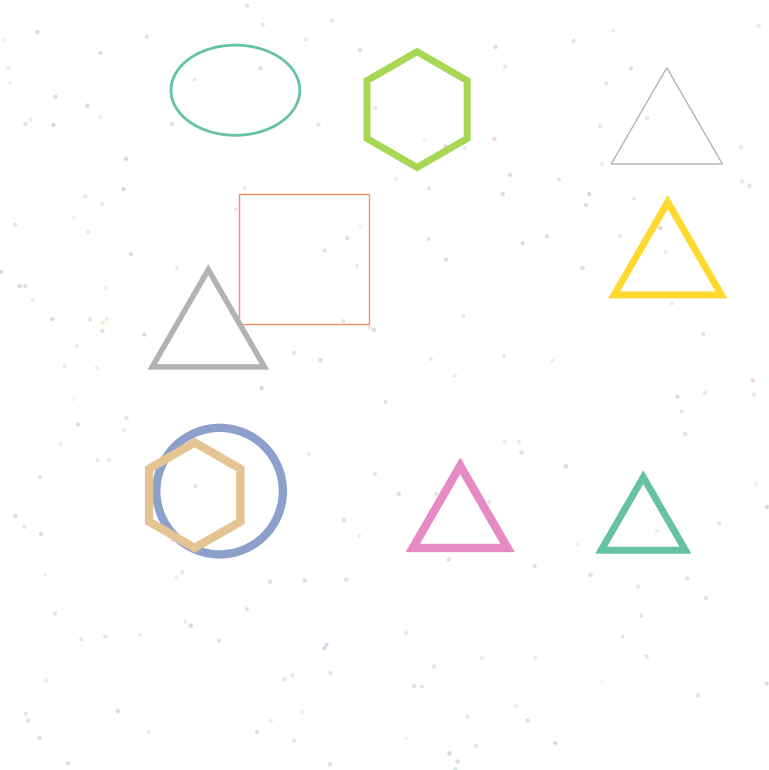[{"shape": "oval", "thickness": 1, "radius": 0.42, "center": [0.306, 0.883]}, {"shape": "triangle", "thickness": 2.5, "radius": 0.32, "center": [0.835, 0.317]}, {"shape": "square", "thickness": 0.5, "radius": 0.42, "center": [0.395, 0.664]}, {"shape": "circle", "thickness": 3, "radius": 0.41, "center": [0.285, 0.362]}, {"shape": "triangle", "thickness": 3, "radius": 0.36, "center": [0.598, 0.324]}, {"shape": "hexagon", "thickness": 2.5, "radius": 0.38, "center": [0.542, 0.858]}, {"shape": "triangle", "thickness": 2.5, "radius": 0.4, "center": [0.867, 0.657]}, {"shape": "hexagon", "thickness": 3, "radius": 0.34, "center": [0.253, 0.357]}, {"shape": "triangle", "thickness": 2, "radius": 0.42, "center": [0.271, 0.566]}, {"shape": "triangle", "thickness": 0.5, "radius": 0.42, "center": [0.866, 0.829]}]